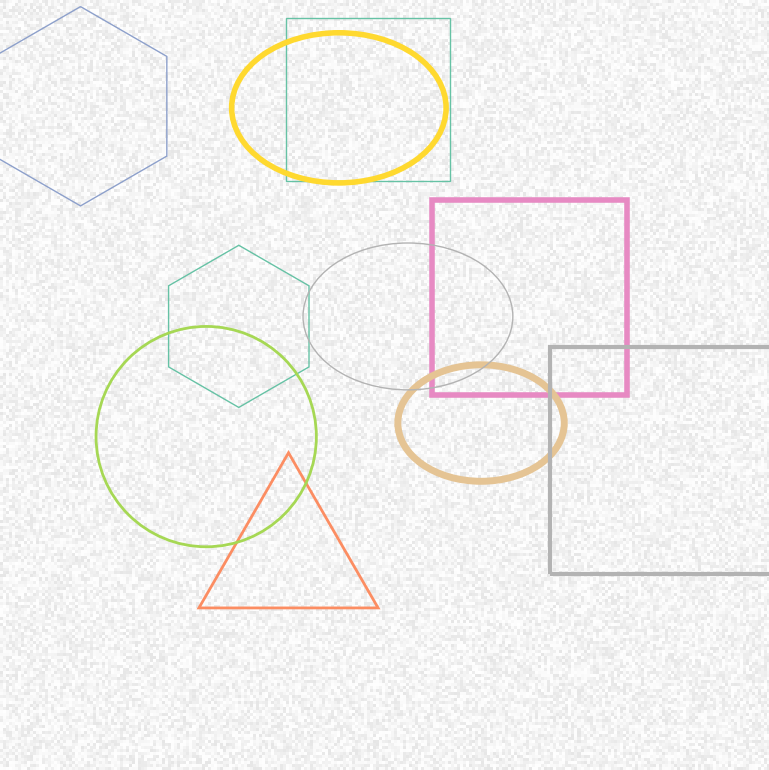[{"shape": "square", "thickness": 0.5, "radius": 0.53, "center": [0.478, 0.871]}, {"shape": "hexagon", "thickness": 0.5, "radius": 0.53, "center": [0.31, 0.576]}, {"shape": "triangle", "thickness": 1, "radius": 0.67, "center": [0.375, 0.278]}, {"shape": "hexagon", "thickness": 0.5, "radius": 0.65, "center": [0.105, 0.862]}, {"shape": "square", "thickness": 2, "radius": 0.63, "center": [0.688, 0.614]}, {"shape": "circle", "thickness": 1, "radius": 0.72, "center": [0.268, 0.433]}, {"shape": "oval", "thickness": 2, "radius": 0.7, "center": [0.44, 0.86]}, {"shape": "oval", "thickness": 2.5, "radius": 0.54, "center": [0.625, 0.451]}, {"shape": "oval", "thickness": 0.5, "radius": 0.68, "center": [0.53, 0.589]}, {"shape": "square", "thickness": 1.5, "radius": 0.74, "center": [0.862, 0.402]}]